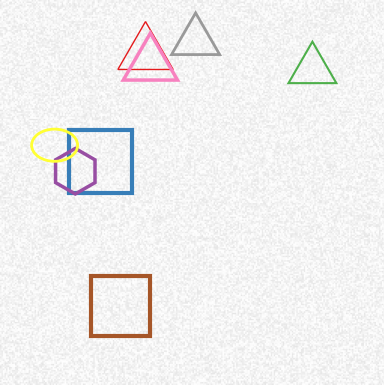[{"shape": "triangle", "thickness": 1, "radius": 0.41, "center": [0.378, 0.861]}, {"shape": "square", "thickness": 3, "radius": 0.41, "center": [0.261, 0.58]}, {"shape": "triangle", "thickness": 1.5, "radius": 0.36, "center": [0.811, 0.82]}, {"shape": "hexagon", "thickness": 2.5, "radius": 0.3, "center": [0.196, 0.555]}, {"shape": "oval", "thickness": 2, "radius": 0.3, "center": [0.142, 0.623]}, {"shape": "square", "thickness": 3, "radius": 0.38, "center": [0.313, 0.205]}, {"shape": "triangle", "thickness": 2.5, "radius": 0.41, "center": [0.391, 0.833]}, {"shape": "triangle", "thickness": 2, "radius": 0.36, "center": [0.508, 0.894]}]